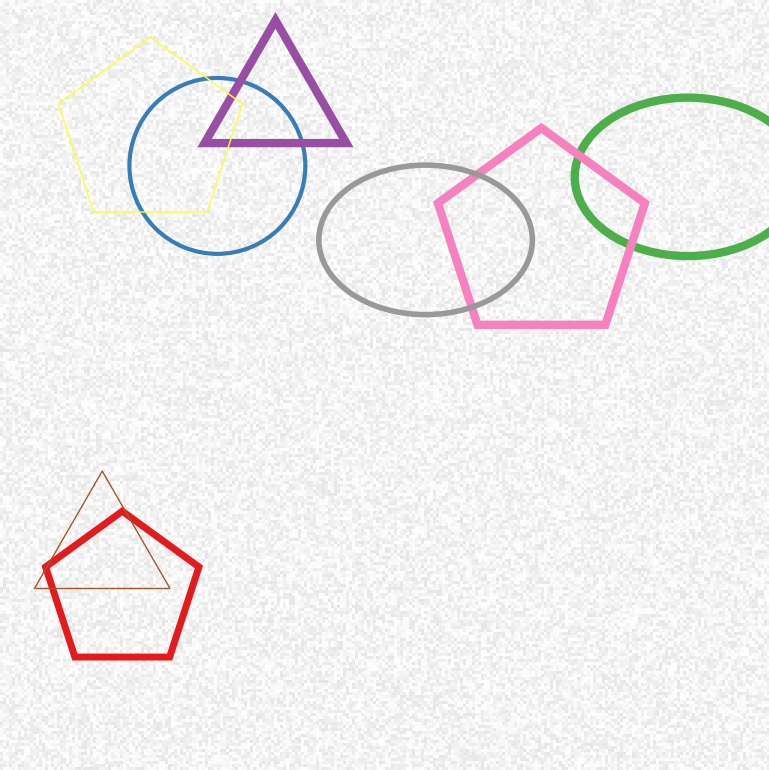[{"shape": "pentagon", "thickness": 2.5, "radius": 0.52, "center": [0.159, 0.231]}, {"shape": "circle", "thickness": 1.5, "radius": 0.57, "center": [0.282, 0.785]}, {"shape": "oval", "thickness": 3, "radius": 0.73, "center": [0.893, 0.77]}, {"shape": "triangle", "thickness": 3, "radius": 0.53, "center": [0.358, 0.867]}, {"shape": "pentagon", "thickness": 0.5, "radius": 0.63, "center": [0.195, 0.826]}, {"shape": "triangle", "thickness": 0.5, "radius": 0.51, "center": [0.133, 0.287]}, {"shape": "pentagon", "thickness": 3, "radius": 0.71, "center": [0.703, 0.692]}, {"shape": "oval", "thickness": 2, "radius": 0.69, "center": [0.553, 0.688]}]